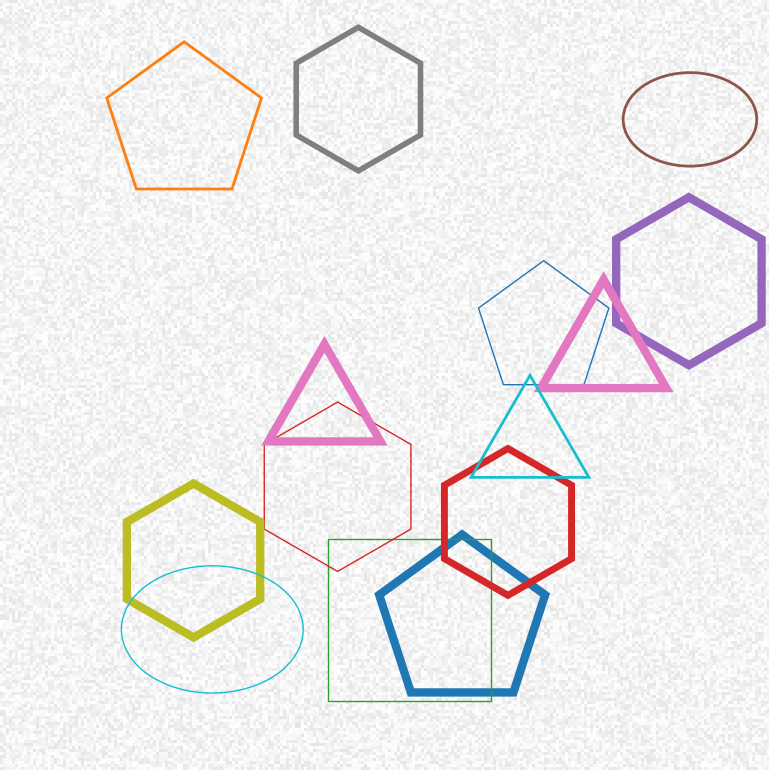[{"shape": "pentagon", "thickness": 0.5, "radius": 0.45, "center": [0.706, 0.572]}, {"shape": "pentagon", "thickness": 3, "radius": 0.57, "center": [0.6, 0.192]}, {"shape": "pentagon", "thickness": 1, "radius": 0.53, "center": [0.239, 0.84]}, {"shape": "square", "thickness": 0.5, "radius": 0.53, "center": [0.532, 0.195]}, {"shape": "hexagon", "thickness": 2.5, "radius": 0.48, "center": [0.66, 0.322]}, {"shape": "hexagon", "thickness": 0.5, "radius": 0.55, "center": [0.438, 0.368]}, {"shape": "hexagon", "thickness": 3, "radius": 0.55, "center": [0.895, 0.635]}, {"shape": "oval", "thickness": 1, "radius": 0.43, "center": [0.896, 0.845]}, {"shape": "triangle", "thickness": 3, "radius": 0.47, "center": [0.784, 0.543]}, {"shape": "triangle", "thickness": 3, "radius": 0.42, "center": [0.421, 0.469]}, {"shape": "hexagon", "thickness": 2, "radius": 0.47, "center": [0.465, 0.871]}, {"shape": "hexagon", "thickness": 3, "radius": 0.5, "center": [0.251, 0.272]}, {"shape": "triangle", "thickness": 1, "radius": 0.44, "center": [0.688, 0.424]}, {"shape": "oval", "thickness": 0.5, "radius": 0.59, "center": [0.276, 0.183]}]